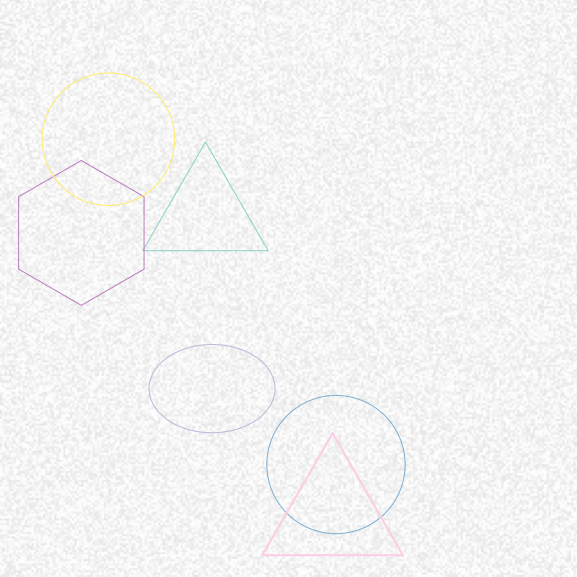[{"shape": "triangle", "thickness": 0.5, "radius": 0.63, "center": [0.356, 0.628]}, {"shape": "oval", "thickness": 0.5, "radius": 0.55, "center": [0.367, 0.326]}, {"shape": "circle", "thickness": 0.5, "radius": 0.6, "center": [0.582, 0.195]}, {"shape": "triangle", "thickness": 1, "radius": 0.7, "center": [0.576, 0.108]}, {"shape": "hexagon", "thickness": 0.5, "radius": 0.63, "center": [0.141, 0.596]}, {"shape": "circle", "thickness": 0.5, "radius": 0.57, "center": [0.188, 0.758]}]